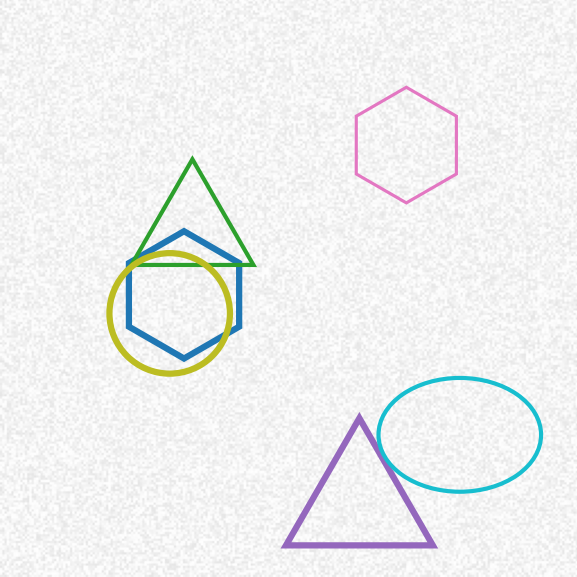[{"shape": "hexagon", "thickness": 3, "radius": 0.55, "center": [0.319, 0.489]}, {"shape": "triangle", "thickness": 2, "radius": 0.61, "center": [0.333, 0.601]}, {"shape": "triangle", "thickness": 3, "radius": 0.73, "center": [0.622, 0.128]}, {"shape": "hexagon", "thickness": 1.5, "radius": 0.5, "center": [0.704, 0.748]}, {"shape": "circle", "thickness": 3, "radius": 0.52, "center": [0.294, 0.456]}, {"shape": "oval", "thickness": 2, "radius": 0.7, "center": [0.796, 0.246]}]